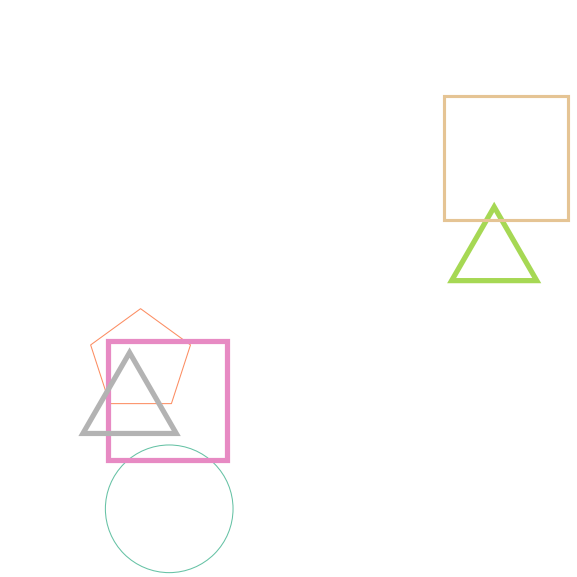[{"shape": "circle", "thickness": 0.5, "radius": 0.55, "center": [0.293, 0.118]}, {"shape": "pentagon", "thickness": 0.5, "radius": 0.45, "center": [0.243, 0.374]}, {"shape": "square", "thickness": 2.5, "radius": 0.51, "center": [0.29, 0.306]}, {"shape": "triangle", "thickness": 2.5, "radius": 0.43, "center": [0.856, 0.556]}, {"shape": "square", "thickness": 1.5, "radius": 0.54, "center": [0.876, 0.725]}, {"shape": "triangle", "thickness": 2.5, "radius": 0.47, "center": [0.224, 0.295]}]